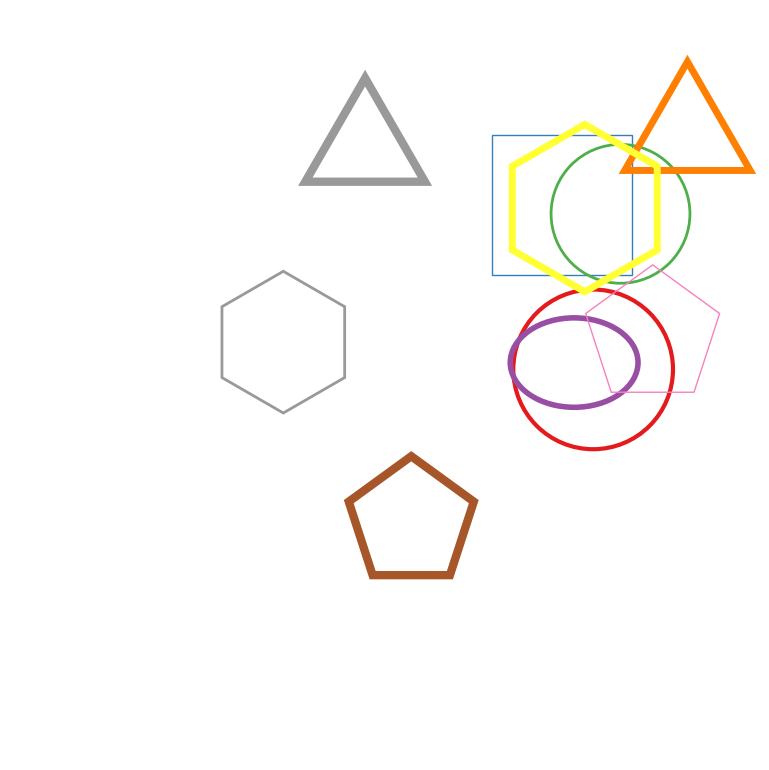[{"shape": "circle", "thickness": 1.5, "radius": 0.52, "center": [0.77, 0.52]}, {"shape": "square", "thickness": 0.5, "radius": 0.45, "center": [0.73, 0.734]}, {"shape": "circle", "thickness": 1, "radius": 0.45, "center": [0.806, 0.722]}, {"shape": "oval", "thickness": 2, "radius": 0.41, "center": [0.746, 0.529]}, {"shape": "triangle", "thickness": 2.5, "radius": 0.47, "center": [0.893, 0.826]}, {"shape": "hexagon", "thickness": 2.5, "radius": 0.54, "center": [0.759, 0.73]}, {"shape": "pentagon", "thickness": 3, "radius": 0.43, "center": [0.534, 0.322]}, {"shape": "pentagon", "thickness": 0.5, "radius": 0.46, "center": [0.848, 0.565]}, {"shape": "triangle", "thickness": 3, "radius": 0.45, "center": [0.474, 0.809]}, {"shape": "hexagon", "thickness": 1, "radius": 0.46, "center": [0.368, 0.556]}]